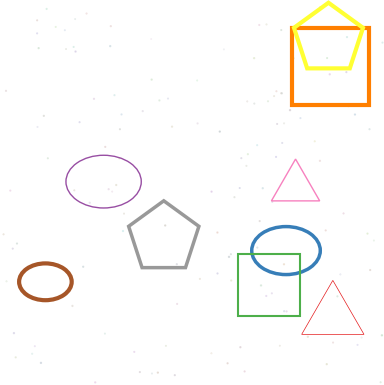[{"shape": "triangle", "thickness": 0.5, "radius": 0.47, "center": [0.864, 0.178]}, {"shape": "oval", "thickness": 2.5, "radius": 0.45, "center": [0.743, 0.349]}, {"shape": "square", "thickness": 1.5, "radius": 0.4, "center": [0.699, 0.261]}, {"shape": "oval", "thickness": 1, "radius": 0.49, "center": [0.269, 0.528]}, {"shape": "square", "thickness": 3, "radius": 0.5, "center": [0.86, 0.827]}, {"shape": "pentagon", "thickness": 3, "radius": 0.47, "center": [0.853, 0.899]}, {"shape": "oval", "thickness": 3, "radius": 0.34, "center": [0.118, 0.268]}, {"shape": "triangle", "thickness": 1, "radius": 0.36, "center": [0.768, 0.514]}, {"shape": "pentagon", "thickness": 2.5, "radius": 0.48, "center": [0.425, 0.382]}]